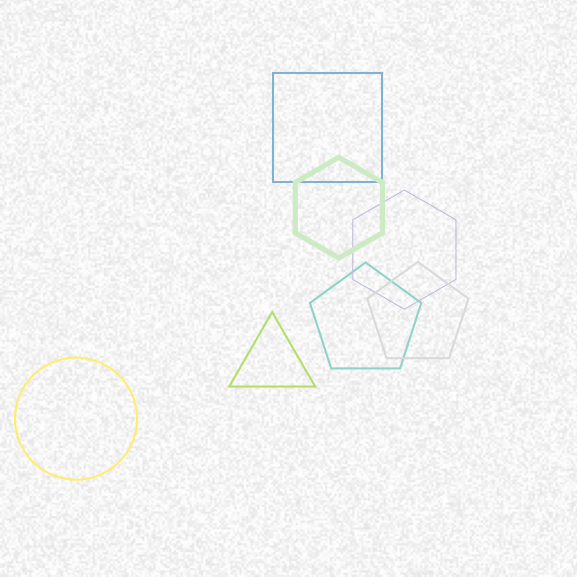[{"shape": "pentagon", "thickness": 1, "radius": 0.51, "center": [0.633, 0.443]}, {"shape": "hexagon", "thickness": 0.5, "radius": 0.52, "center": [0.7, 0.567]}, {"shape": "square", "thickness": 1, "radius": 0.47, "center": [0.567, 0.779]}, {"shape": "triangle", "thickness": 1, "radius": 0.43, "center": [0.471, 0.373]}, {"shape": "pentagon", "thickness": 1, "radius": 0.46, "center": [0.724, 0.454]}, {"shape": "hexagon", "thickness": 2.5, "radius": 0.44, "center": [0.587, 0.64]}, {"shape": "circle", "thickness": 1, "radius": 0.53, "center": [0.132, 0.274]}]